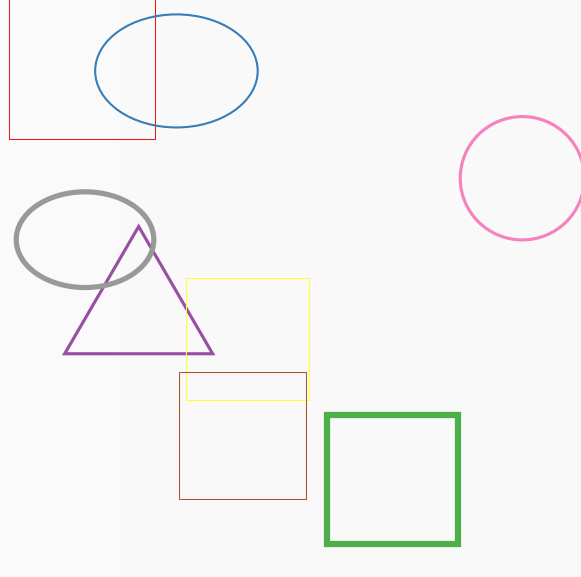[{"shape": "square", "thickness": 0.5, "radius": 0.63, "center": [0.141, 0.885]}, {"shape": "oval", "thickness": 1, "radius": 0.7, "center": [0.304, 0.876]}, {"shape": "square", "thickness": 3, "radius": 0.56, "center": [0.675, 0.169]}, {"shape": "triangle", "thickness": 1.5, "radius": 0.73, "center": [0.239, 0.46]}, {"shape": "square", "thickness": 0.5, "radius": 0.53, "center": [0.425, 0.413]}, {"shape": "square", "thickness": 0.5, "radius": 0.55, "center": [0.418, 0.245]}, {"shape": "circle", "thickness": 1.5, "radius": 0.53, "center": [0.899, 0.69]}, {"shape": "oval", "thickness": 2.5, "radius": 0.59, "center": [0.146, 0.584]}]